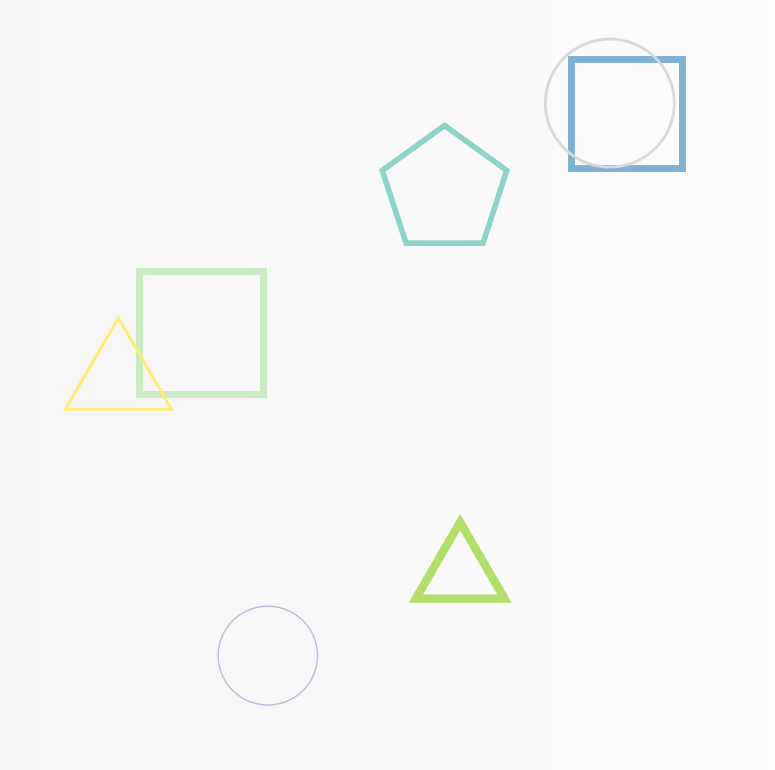[{"shape": "pentagon", "thickness": 2, "radius": 0.42, "center": [0.574, 0.753]}, {"shape": "circle", "thickness": 0.5, "radius": 0.32, "center": [0.346, 0.149]}, {"shape": "square", "thickness": 2.5, "radius": 0.36, "center": [0.808, 0.853]}, {"shape": "triangle", "thickness": 3, "radius": 0.33, "center": [0.594, 0.256]}, {"shape": "circle", "thickness": 1, "radius": 0.42, "center": [0.787, 0.866]}, {"shape": "square", "thickness": 2.5, "radius": 0.4, "center": [0.26, 0.569]}, {"shape": "triangle", "thickness": 1, "radius": 0.4, "center": [0.153, 0.508]}]